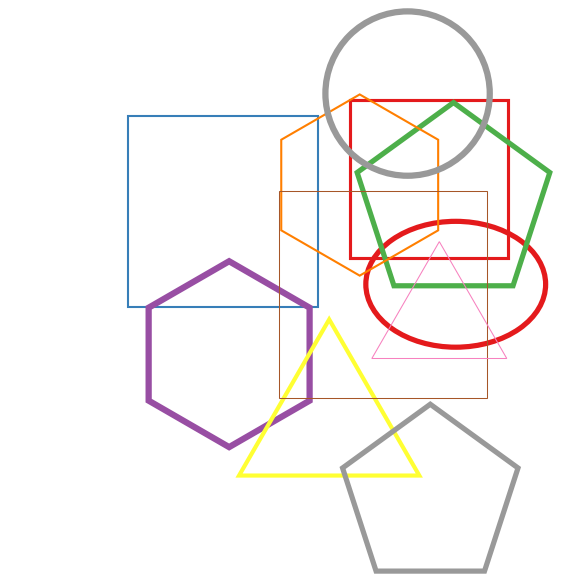[{"shape": "square", "thickness": 1.5, "radius": 0.68, "center": [0.743, 0.689]}, {"shape": "oval", "thickness": 2.5, "radius": 0.78, "center": [0.789, 0.507]}, {"shape": "square", "thickness": 1, "radius": 0.82, "center": [0.386, 0.633]}, {"shape": "pentagon", "thickness": 2.5, "radius": 0.88, "center": [0.785, 0.646]}, {"shape": "hexagon", "thickness": 3, "radius": 0.8, "center": [0.397, 0.386]}, {"shape": "hexagon", "thickness": 1, "radius": 0.78, "center": [0.623, 0.679]}, {"shape": "triangle", "thickness": 2, "radius": 0.9, "center": [0.57, 0.266]}, {"shape": "square", "thickness": 0.5, "radius": 0.9, "center": [0.663, 0.489]}, {"shape": "triangle", "thickness": 0.5, "radius": 0.67, "center": [0.761, 0.446]}, {"shape": "pentagon", "thickness": 2.5, "radius": 0.8, "center": [0.745, 0.139]}, {"shape": "circle", "thickness": 3, "radius": 0.71, "center": [0.706, 0.837]}]